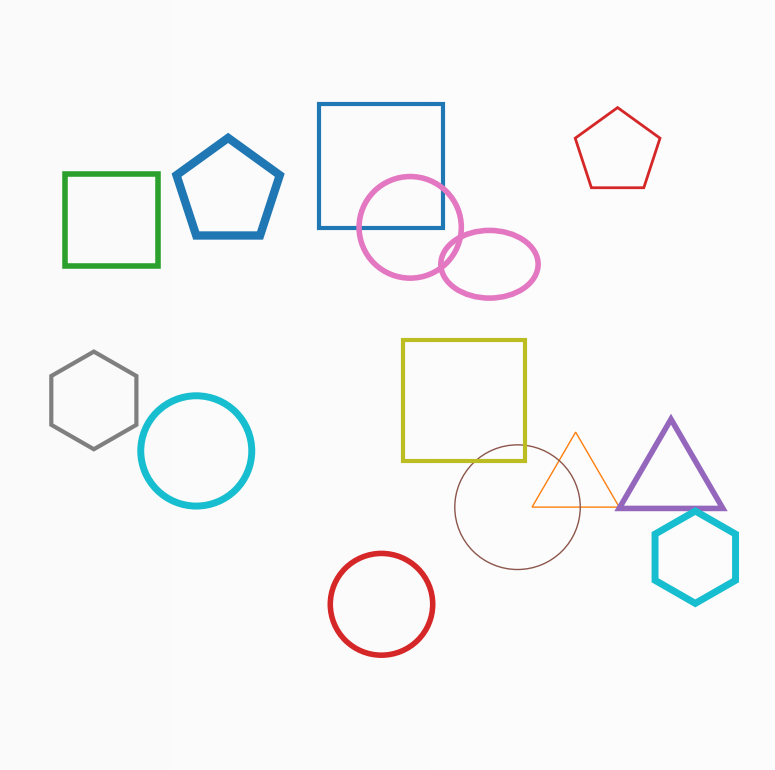[{"shape": "pentagon", "thickness": 3, "radius": 0.35, "center": [0.294, 0.751]}, {"shape": "square", "thickness": 1.5, "radius": 0.4, "center": [0.492, 0.785]}, {"shape": "triangle", "thickness": 0.5, "radius": 0.32, "center": [0.743, 0.374]}, {"shape": "square", "thickness": 2, "radius": 0.3, "center": [0.144, 0.715]}, {"shape": "circle", "thickness": 2, "radius": 0.33, "center": [0.492, 0.215]}, {"shape": "pentagon", "thickness": 1, "radius": 0.29, "center": [0.797, 0.803]}, {"shape": "triangle", "thickness": 2, "radius": 0.39, "center": [0.866, 0.378]}, {"shape": "circle", "thickness": 0.5, "radius": 0.4, "center": [0.668, 0.341]}, {"shape": "circle", "thickness": 2, "radius": 0.33, "center": [0.529, 0.705]}, {"shape": "oval", "thickness": 2, "radius": 0.31, "center": [0.632, 0.657]}, {"shape": "hexagon", "thickness": 1.5, "radius": 0.32, "center": [0.121, 0.48]}, {"shape": "square", "thickness": 1.5, "radius": 0.39, "center": [0.599, 0.48]}, {"shape": "hexagon", "thickness": 2.5, "radius": 0.3, "center": [0.897, 0.276]}, {"shape": "circle", "thickness": 2.5, "radius": 0.36, "center": [0.253, 0.414]}]